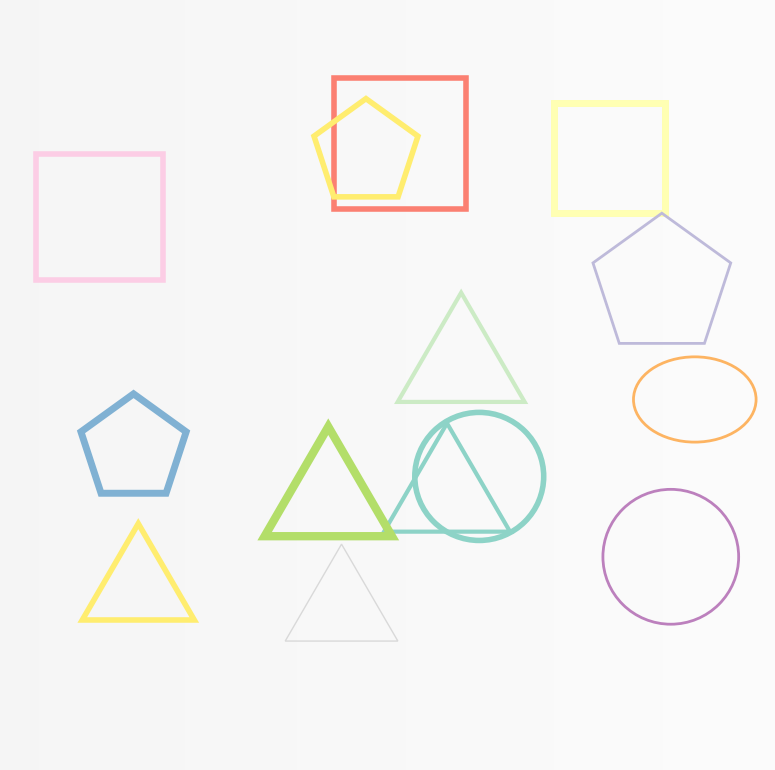[{"shape": "circle", "thickness": 2, "radius": 0.42, "center": [0.618, 0.381]}, {"shape": "triangle", "thickness": 1.5, "radius": 0.47, "center": [0.577, 0.356]}, {"shape": "square", "thickness": 2.5, "radius": 0.36, "center": [0.786, 0.794]}, {"shape": "pentagon", "thickness": 1, "radius": 0.47, "center": [0.854, 0.63]}, {"shape": "square", "thickness": 2, "radius": 0.42, "center": [0.516, 0.814]}, {"shape": "pentagon", "thickness": 2.5, "radius": 0.36, "center": [0.172, 0.417]}, {"shape": "oval", "thickness": 1, "radius": 0.4, "center": [0.896, 0.481]}, {"shape": "triangle", "thickness": 3, "radius": 0.47, "center": [0.424, 0.351]}, {"shape": "square", "thickness": 2, "radius": 0.41, "center": [0.129, 0.718]}, {"shape": "triangle", "thickness": 0.5, "radius": 0.42, "center": [0.441, 0.209]}, {"shape": "circle", "thickness": 1, "radius": 0.44, "center": [0.866, 0.277]}, {"shape": "triangle", "thickness": 1.5, "radius": 0.47, "center": [0.595, 0.525]}, {"shape": "pentagon", "thickness": 2, "radius": 0.35, "center": [0.472, 0.801]}, {"shape": "triangle", "thickness": 2, "radius": 0.42, "center": [0.178, 0.237]}]